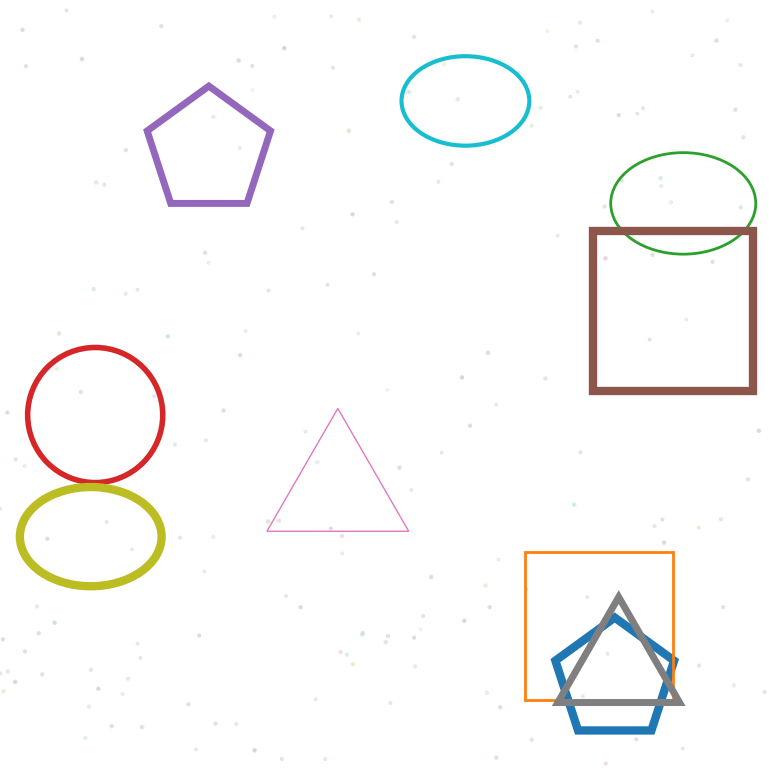[{"shape": "pentagon", "thickness": 3, "radius": 0.41, "center": [0.798, 0.117]}, {"shape": "square", "thickness": 1, "radius": 0.48, "center": [0.778, 0.187]}, {"shape": "oval", "thickness": 1, "radius": 0.47, "center": [0.887, 0.736]}, {"shape": "circle", "thickness": 2, "radius": 0.44, "center": [0.124, 0.461]}, {"shape": "pentagon", "thickness": 2.5, "radius": 0.42, "center": [0.271, 0.804]}, {"shape": "square", "thickness": 3, "radius": 0.52, "center": [0.874, 0.596]}, {"shape": "triangle", "thickness": 0.5, "radius": 0.53, "center": [0.439, 0.363]}, {"shape": "triangle", "thickness": 2.5, "radius": 0.46, "center": [0.804, 0.133]}, {"shape": "oval", "thickness": 3, "radius": 0.46, "center": [0.118, 0.303]}, {"shape": "oval", "thickness": 1.5, "radius": 0.42, "center": [0.604, 0.869]}]